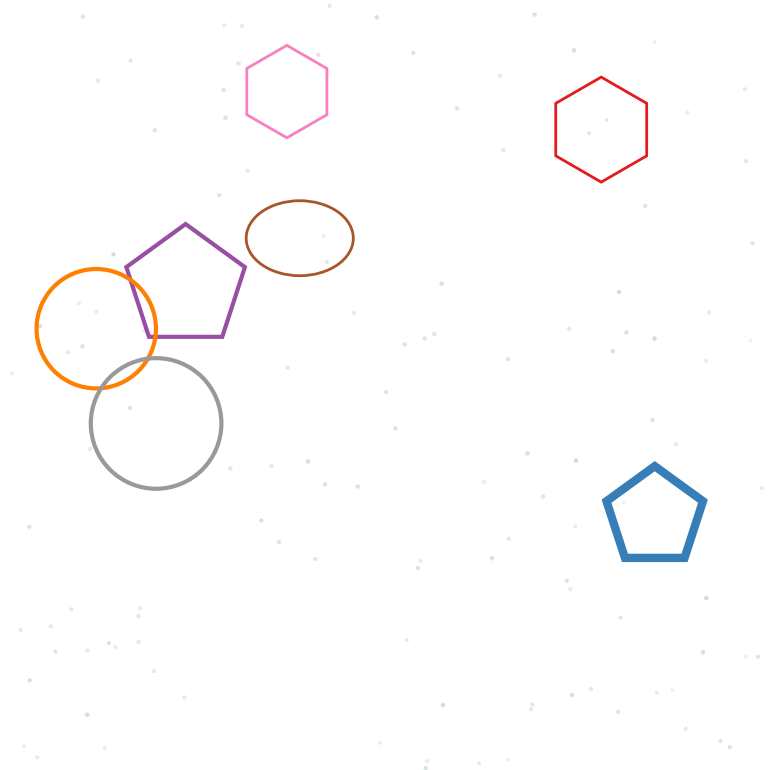[{"shape": "hexagon", "thickness": 1, "radius": 0.34, "center": [0.781, 0.832]}, {"shape": "pentagon", "thickness": 3, "radius": 0.33, "center": [0.85, 0.329]}, {"shape": "pentagon", "thickness": 1.5, "radius": 0.4, "center": [0.241, 0.628]}, {"shape": "circle", "thickness": 1.5, "radius": 0.39, "center": [0.125, 0.573]}, {"shape": "oval", "thickness": 1, "radius": 0.35, "center": [0.389, 0.691]}, {"shape": "hexagon", "thickness": 1, "radius": 0.3, "center": [0.373, 0.881]}, {"shape": "circle", "thickness": 1.5, "radius": 0.42, "center": [0.203, 0.45]}]